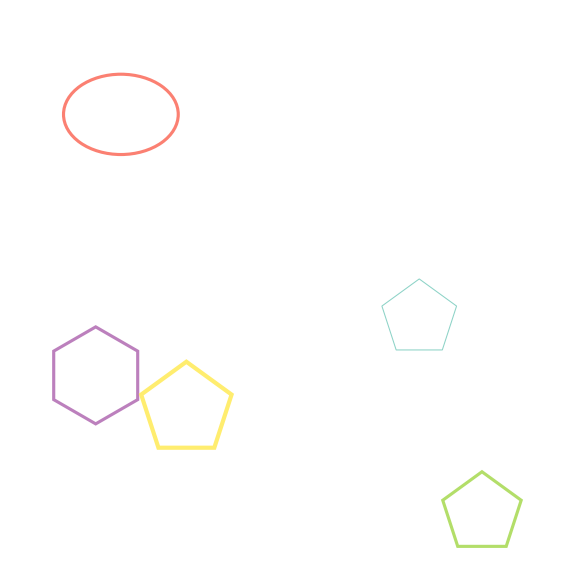[{"shape": "pentagon", "thickness": 0.5, "radius": 0.34, "center": [0.726, 0.448]}, {"shape": "oval", "thickness": 1.5, "radius": 0.5, "center": [0.209, 0.801]}, {"shape": "pentagon", "thickness": 1.5, "radius": 0.36, "center": [0.835, 0.111]}, {"shape": "hexagon", "thickness": 1.5, "radius": 0.42, "center": [0.166, 0.349]}, {"shape": "pentagon", "thickness": 2, "radius": 0.41, "center": [0.323, 0.29]}]